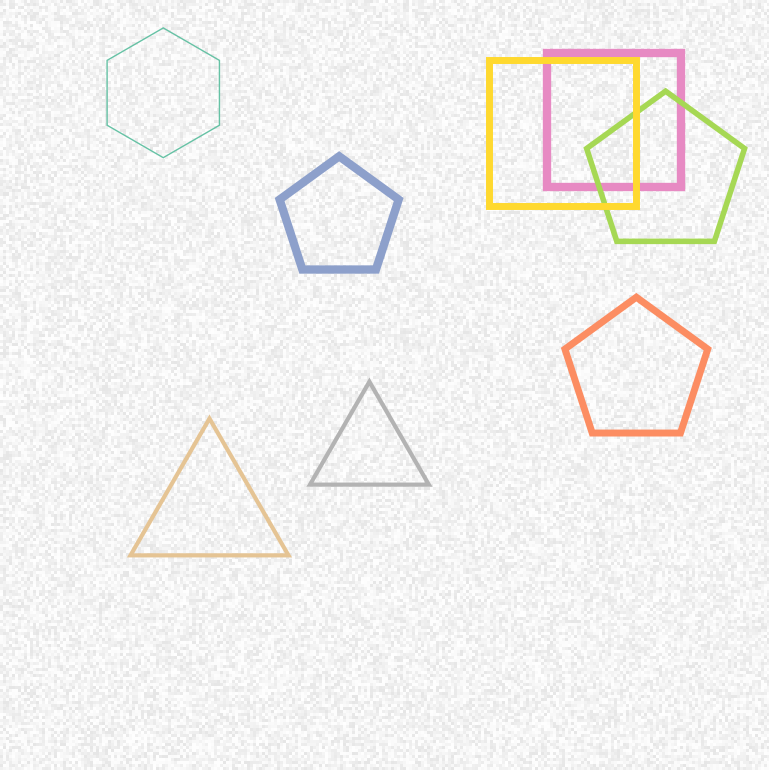[{"shape": "hexagon", "thickness": 0.5, "radius": 0.42, "center": [0.212, 0.879]}, {"shape": "pentagon", "thickness": 2.5, "radius": 0.49, "center": [0.826, 0.517]}, {"shape": "pentagon", "thickness": 3, "radius": 0.41, "center": [0.44, 0.716]}, {"shape": "square", "thickness": 3, "radius": 0.43, "center": [0.798, 0.844]}, {"shape": "pentagon", "thickness": 2, "radius": 0.54, "center": [0.864, 0.774]}, {"shape": "square", "thickness": 2.5, "radius": 0.48, "center": [0.731, 0.827]}, {"shape": "triangle", "thickness": 1.5, "radius": 0.59, "center": [0.272, 0.338]}, {"shape": "triangle", "thickness": 1.5, "radius": 0.45, "center": [0.48, 0.415]}]